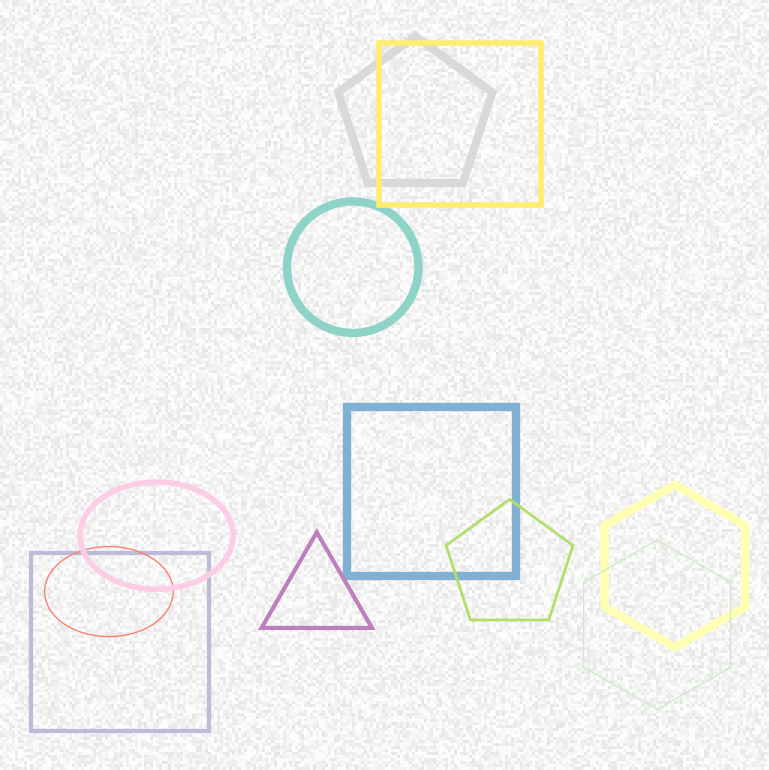[{"shape": "circle", "thickness": 3, "radius": 0.43, "center": [0.458, 0.653]}, {"shape": "hexagon", "thickness": 3, "radius": 0.53, "center": [0.877, 0.265]}, {"shape": "square", "thickness": 1.5, "radius": 0.58, "center": [0.155, 0.166]}, {"shape": "oval", "thickness": 0.5, "radius": 0.42, "center": [0.141, 0.232]}, {"shape": "square", "thickness": 3, "radius": 0.55, "center": [0.561, 0.362]}, {"shape": "pentagon", "thickness": 1, "radius": 0.43, "center": [0.662, 0.265]}, {"shape": "oval", "thickness": 2, "radius": 0.5, "center": [0.203, 0.304]}, {"shape": "pentagon", "thickness": 3, "radius": 0.53, "center": [0.539, 0.848]}, {"shape": "triangle", "thickness": 1.5, "radius": 0.41, "center": [0.411, 0.226]}, {"shape": "hexagon", "thickness": 0.5, "radius": 0.55, "center": [0.853, 0.189]}, {"shape": "square", "thickness": 2, "radius": 0.52, "center": [0.597, 0.839]}]